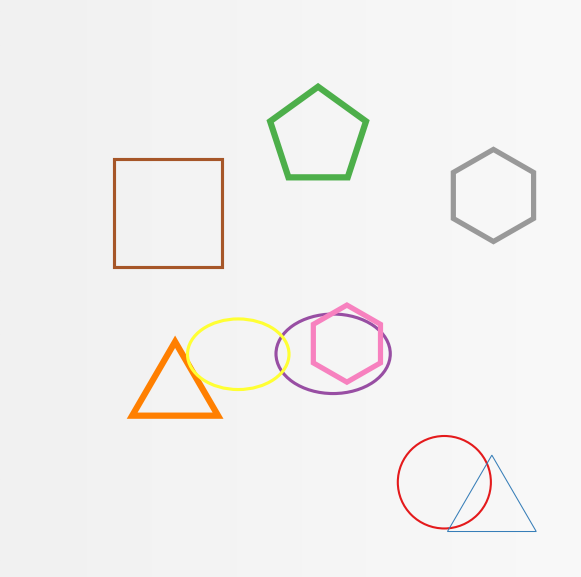[{"shape": "circle", "thickness": 1, "radius": 0.4, "center": [0.764, 0.164]}, {"shape": "triangle", "thickness": 0.5, "radius": 0.44, "center": [0.846, 0.123]}, {"shape": "pentagon", "thickness": 3, "radius": 0.43, "center": [0.547, 0.762]}, {"shape": "oval", "thickness": 1.5, "radius": 0.49, "center": [0.573, 0.386]}, {"shape": "triangle", "thickness": 3, "radius": 0.43, "center": [0.301, 0.322]}, {"shape": "oval", "thickness": 1.5, "radius": 0.44, "center": [0.41, 0.386]}, {"shape": "square", "thickness": 1.5, "radius": 0.47, "center": [0.289, 0.63]}, {"shape": "hexagon", "thickness": 2.5, "radius": 0.33, "center": [0.597, 0.404]}, {"shape": "hexagon", "thickness": 2.5, "radius": 0.4, "center": [0.849, 0.661]}]